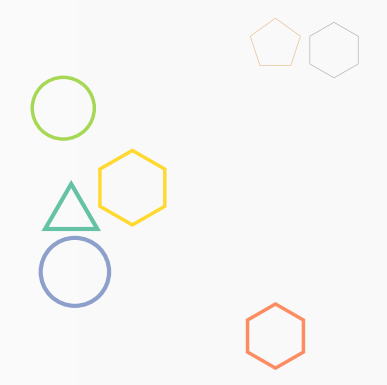[{"shape": "triangle", "thickness": 3, "radius": 0.39, "center": [0.184, 0.444]}, {"shape": "hexagon", "thickness": 2.5, "radius": 0.42, "center": [0.711, 0.127]}, {"shape": "circle", "thickness": 3, "radius": 0.44, "center": [0.193, 0.294]}, {"shape": "circle", "thickness": 2.5, "radius": 0.4, "center": [0.163, 0.719]}, {"shape": "hexagon", "thickness": 2.5, "radius": 0.48, "center": [0.342, 0.513]}, {"shape": "pentagon", "thickness": 0.5, "radius": 0.34, "center": [0.711, 0.885]}, {"shape": "hexagon", "thickness": 0.5, "radius": 0.36, "center": [0.862, 0.87]}]